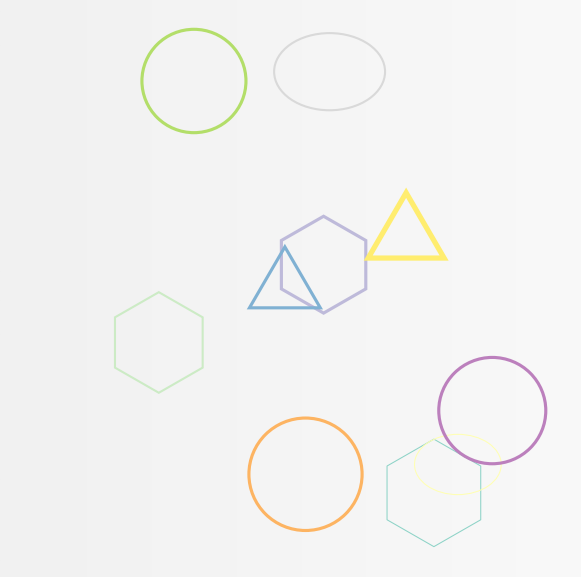[{"shape": "hexagon", "thickness": 0.5, "radius": 0.47, "center": [0.746, 0.146]}, {"shape": "oval", "thickness": 0.5, "radius": 0.37, "center": [0.788, 0.195]}, {"shape": "hexagon", "thickness": 1.5, "radius": 0.42, "center": [0.557, 0.541]}, {"shape": "triangle", "thickness": 1.5, "radius": 0.35, "center": [0.49, 0.501]}, {"shape": "circle", "thickness": 1.5, "radius": 0.49, "center": [0.526, 0.178]}, {"shape": "circle", "thickness": 1.5, "radius": 0.45, "center": [0.334, 0.859]}, {"shape": "oval", "thickness": 1, "radius": 0.48, "center": [0.567, 0.875]}, {"shape": "circle", "thickness": 1.5, "radius": 0.46, "center": [0.847, 0.288]}, {"shape": "hexagon", "thickness": 1, "radius": 0.44, "center": [0.273, 0.406]}, {"shape": "triangle", "thickness": 2.5, "radius": 0.38, "center": [0.699, 0.59]}]